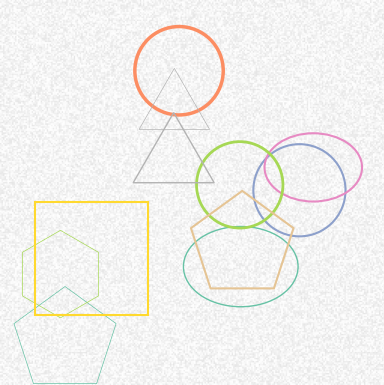[{"shape": "pentagon", "thickness": 0.5, "radius": 0.7, "center": [0.169, 0.116]}, {"shape": "oval", "thickness": 1, "radius": 0.74, "center": [0.625, 0.307]}, {"shape": "circle", "thickness": 2.5, "radius": 0.57, "center": [0.465, 0.816]}, {"shape": "circle", "thickness": 1.5, "radius": 0.6, "center": [0.778, 0.506]}, {"shape": "oval", "thickness": 1.5, "radius": 0.63, "center": [0.814, 0.565]}, {"shape": "hexagon", "thickness": 0.5, "radius": 0.57, "center": [0.157, 0.288]}, {"shape": "circle", "thickness": 2, "radius": 0.56, "center": [0.623, 0.52]}, {"shape": "square", "thickness": 1.5, "radius": 0.73, "center": [0.237, 0.328]}, {"shape": "pentagon", "thickness": 1.5, "radius": 0.7, "center": [0.629, 0.364]}, {"shape": "triangle", "thickness": 0.5, "radius": 0.53, "center": [0.453, 0.717]}, {"shape": "triangle", "thickness": 1, "radius": 0.61, "center": [0.451, 0.586]}]